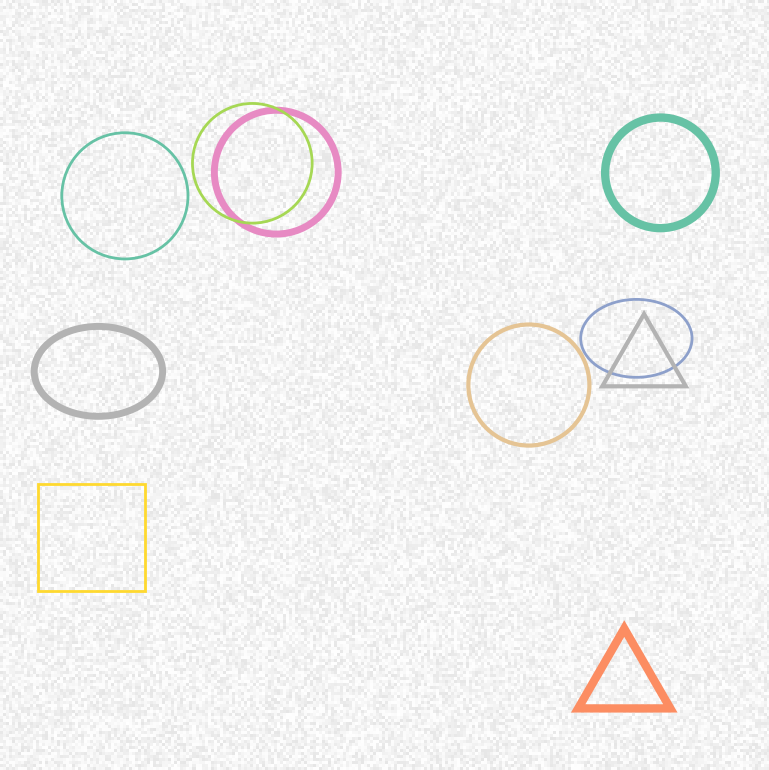[{"shape": "circle", "thickness": 1, "radius": 0.41, "center": [0.162, 0.746]}, {"shape": "circle", "thickness": 3, "radius": 0.36, "center": [0.858, 0.776]}, {"shape": "triangle", "thickness": 3, "radius": 0.35, "center": [0.811, 0.115]}, {"shape": "oval", "thickness": 1, "radius": 0.36, "center": [0.826, 0.561]}, {"shape": "circle", "thickness": 2.5, "radius": 0.4, "center": [0.359, 0.776]}, {"shape": "circle", "thickness": 1, "radius": 0.39, "center": [0.328, 0.788]}, {"shape": "square", "thickness": 1, "radius": 0.35, "center": [0.119, 0.302]}, {"shape": "circle", "thickness": 1.5, "radius": 0.39, "center": [0.687, 0.5]}, {"shape": "triangle", "thickness": 1.5, "radius": 0.31, "center": [0.836, 0.53]}, {"shape": "oval", "thickness": 2.5, "radius": 0.42, "center": [0.128, 0.518]}]